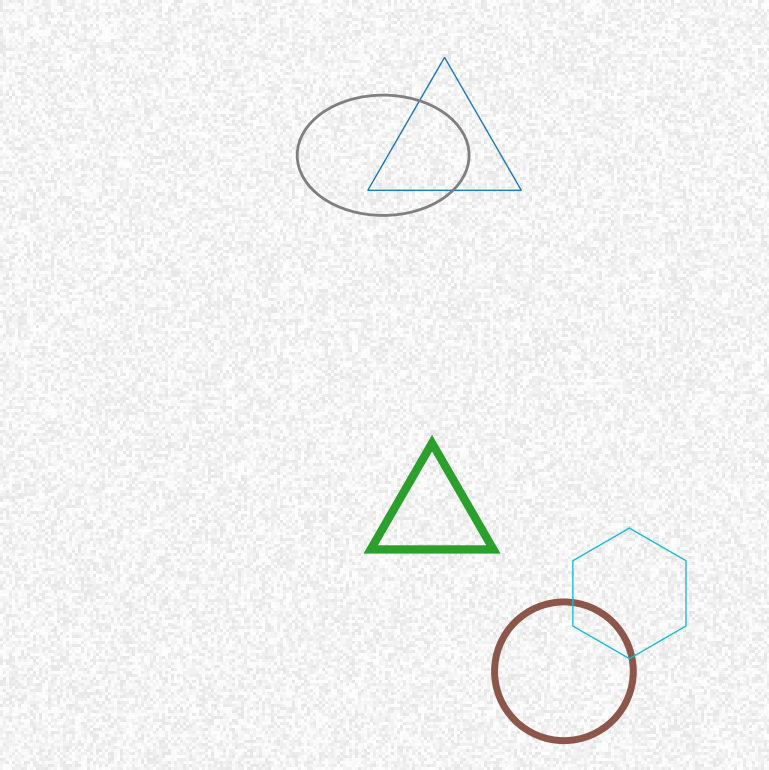[{"shape": "triangle", "thickness": 0.5, "radius": 0.58, "center": [0.577, 0.81]}, {"shape": "triangle", "thickness": 3, "radius": 0.46, "center": [0.561, 0.332]}, {"shape": "circle", "thickness": 2.5, "radius": 0.45, "center": [0.732, 0.128]}, {"shape": "oval", "thickness": 1, "radius": 0.56, "center": [0.498, 0.798]}, {"shape": "hexagon", "thickness": 0.5, "radius": 0.42, "center": [0.817, 0.229]}]